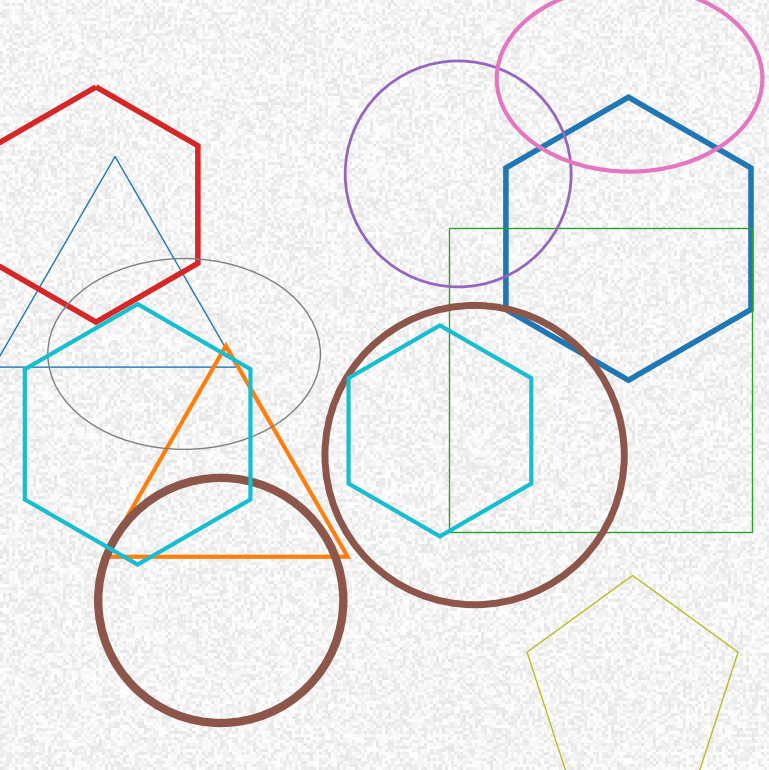[{"shape": "triangle", "thickness": 0.5, "radius": 0.91, "center": [0.149, 0.614]}, {"shape": "hexagon", "thickness": 2, "radius": 0.92, "center": [0.816, 0.69]}, {"shape": "triangle", "thickness": 1.5, "radius": 0.91, "center": [0.293, 0.368]}, {"shape": "square", "thickness": 0.5, "radius": 0.98, "center": [0.78, 0.507]}, {"shape": "hexagon", "thickness": 2, "radius": 0.76, "center": [0.125, 0.734]}, {"shape": "circle", "thickness": 1, "radius": 0.73, "center": [0.595, 0.774]}, {"shape": "circle", "thickness": 2.5, "radius": 0.97, "center": [0.616, 0.409]}, {"shape": "circle", "thickness": 3, "radius": 0.8, "center": [0.287, 0.22]}, {"shape": "oval", "thickness": 1.5, "radius": 0.86, "center": [0.818, 0.898]}, {"shape": "oval", "thickness": 0.5, "radius": 0.89, "center": [0.239, 0.54]}, {"shape": "pentagon", "thickness": 0.5, "radius": 0.72, "center": [0.822, 0.109]}, {"shape": "hexagon", "thickness": 1.5, "radius": 0.85, "center": [0.179, 0.436]}, {"shape": "hexagon", "thickness": 1.5, "radius": 0.69, "center": [0.571, 0.44]}]